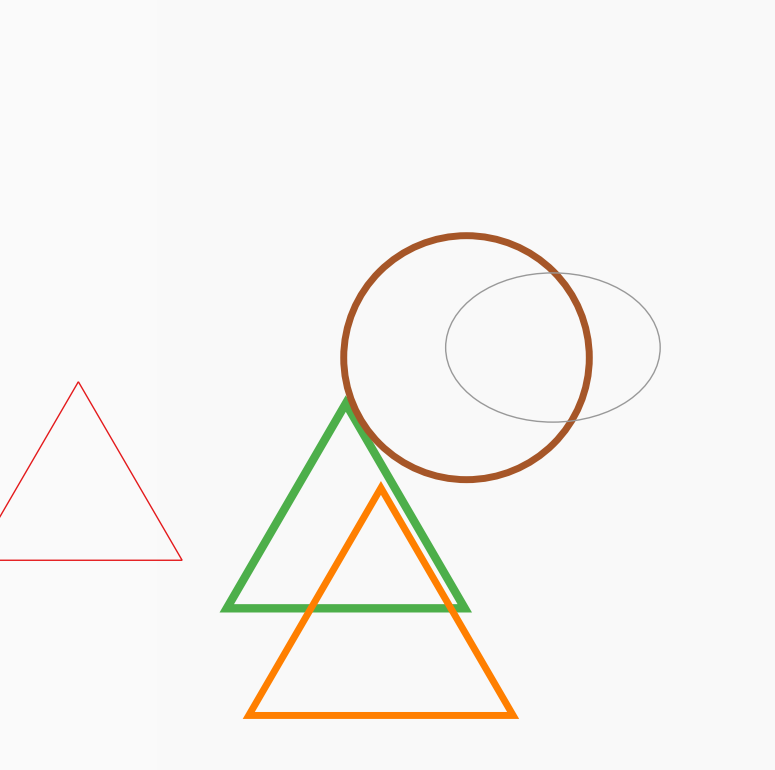[{"shape": "triangle", "thickness": 0.5, "radius": 0.77, "center": [0.101, 0.35]}, {"shape": "triangle", "thickness": 3, "radius": 0.89, "center": [0.446, 0.299]}, {"shape": "triangle", "thickness": 2.5, "radius": 0.98, "center": [0.492, 0.169]}, {"shape": "circle", "thickness": 2.5, "radius": 0.79, "center": [0.602, 0.535]}, {"shape": "oval", "thickness": 0.5, "radius": 0.69, "center": [0.713, 0.549]}]